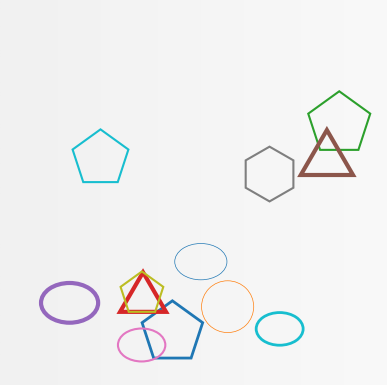[{"shape": "pentagon", "thickness": 2, "radius": 0.41, "center": [0.445, 0.136]}, {"shape": "oval", "thickness": 0.5, "radius": 0.34, "center": [0.518, 0.32]}, {"shape": "circle", "thickness": 0.5, "radius": 0.34, "center": [0.587, 0.203]}, {"shape": "pentagon", "thickness": 1.5, "radius": 0.42, "center": [0.875, 0.679]}, {"shape": "triangle", "thickness": 3, "radius": 0.34, "center": [0.369, 0.224]}, {"shape": "oval", "thickness": 3, "radius": 0.37, "center": [0.18, 0.213]}, {"shape": "triangle", "thickness": 3, "radius": 0.39, "center": [0.844, 0.584]}, {"shape": "oval", "thickness": 1.5, "radius": 0.31, "center": [0.366, 0.104]}, {"shape": "hexagon", "thickness": 1.5, "radius": 0.36, "center": [0.696, 0.548]}, {"shape": "pentagon", "thickness": 1.5, "radius": 0.29, "center": [0.366, 0.237]}, {"shape": "pentagon", "thickness": 1.5, "radius": 0.38, "center": [0.259, 0.588]}, {"shape": "oval", "thickness": 2, "radius": 0.3, "center": [0.722, 0.146]}]